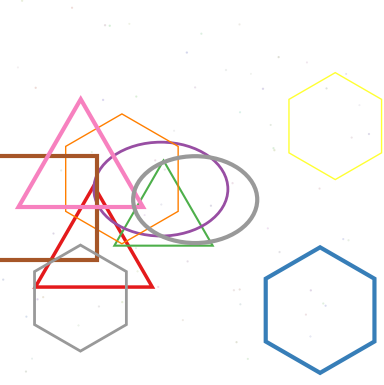[{"shape": "triangle", "thickness": 2.5, "radius": 0.88, "center": [0.244, 0.342]}, {"shape": "hexagon", "thickness": 3, "radius": 0.82, "center": [0.831, 0.195]}, {"shape": "triangle", "thickness": 1.5, "radius": 0.74, "center": [0.425, 0.436]}, {"shape": "oval", "thickness": 2, "radius": 0.87, "center": [0.418, 0.509]}, {"shape": "hexagon", "thickness": 1, "radius": 0.84, "center": [0.317, 0.535]}, {"shape": "hexagon", "thickness": 1, "radius": 0.69, "center": [0.871, 0.672]}, {"shape": "square", "thickness": 3, "radius": 0.68, "center": [0.115, 0.46]}, {"shape": "triangle", "thickness": 3, "radius": 0.93, "center": [0.21, 0.556]}, {"shape": "oval", "thickness": 3, "radius": 0.81, "center": [0.507, 0.482]}, {"shape": "hexagon", "thickness": 2, "radius": 0.69, "center": [0.209, 0.226]}]